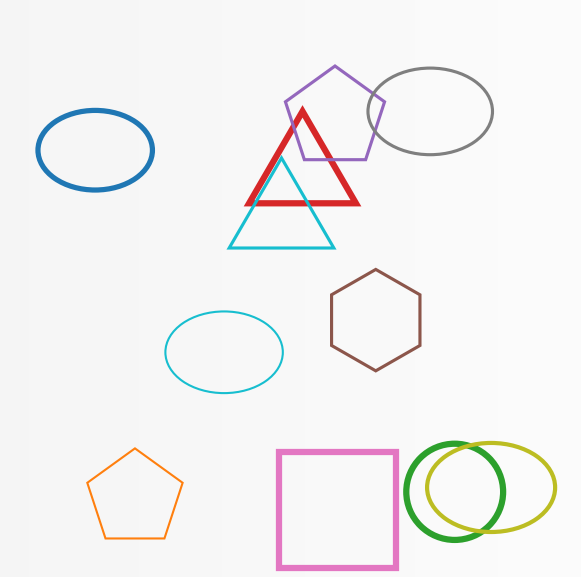[{"shape": "oval", "thickness": 2.5, "radius": 0.49, "center": [0.164, 0.739]}, {"shape": "pentagon", "thickness": 1, "radius": 0.43, "center": [0.232, 0.136]}, {"shape": "circle", "thickness": 3, "radius": 0.42, "center": [0.782, 0.147]}, {"shape": "triangle", "thickness": 3, "radius": 0.53, "center": [0.52, 0.7]}, {"shape": "pentagon", "thickness": 1.5, "radius": 0.45, "center": [0.576, 0.795]}, {"shape": "hexagon", "thickness": 1.5, "radius": 0.44, "center": [0.646, 0.445]}, {"shape": "square", "thickness": 3, "radius": 0.5, "center": [0.58, 0.116]}, {"shape": "oval", "thickness": 1.5, "radius": 0.54, "center": [0.74, 0.806]}, {"shape": "oval", "thickness": 2, "radius": 0.55, "center": [0.845, 0.155]}, {"shape": "oval", "thickness": 1, "radius": 0.51, "center": [0.386, 0.389]}, {"shape": "triangle", "thickness": 1.5, "radius": 0.52, "center": [0.484, 0.622]}]